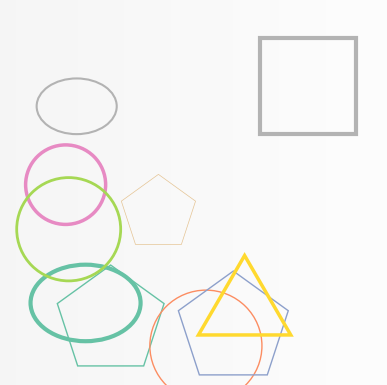[{"shape": "pentagon", "thickness": 1, "radius": 0.72, "center": [0.286, 0.167]}, {"shape": "oval", "thickness": 3, "radius": 0.71, "center": [0.221, 0.213]}, {"shape": "circle", "thickness": 1, "radius": 0.72, "center": [0.531, 0.102]}, {"shape": "pentagon", "thickness": 1, "radius": 0.75, "center": [0.602, 0.147]}, {"shape": "circle", "thickness": 2.5, "radius": 0.52, "center": [0.169, 0.52]}, {"shape": "circle", "thickness": 2, "radius": 0.67, "center": [0.177, 0.405]}, {"shape": "triangle", "thickness": 2.5, "radius": 0.69, "center": [0.631, 0.199]}, {"shape": "pentagon", "thickness": 0.5, "radius": 0.5, "center": [0.409, 0.446]}, {"shape": "oval", "thickness": 1.5, "radius": 0.52, "center": [0.198, 0.724]}, {"shape": "square", "thickness": 3, "radius": 0.62, "center": [0.794, 0.776]}]